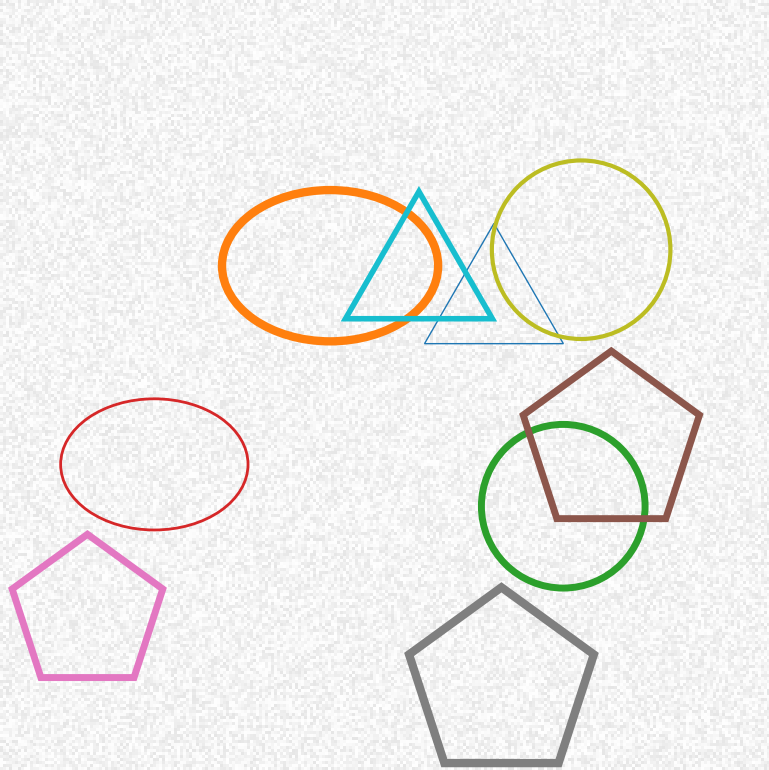[{"shape": "triangle", "thickness": 0.5, "radius": 0.52, "center": [0.641, 0.606]}, {"shape": "oval", "thickness": 3, "radius": 0.7, "center": [0.429, 0.655]}, {"shape": "circle", "thickness": 2.5, "radius": 0.53, "center": [0.731, 0.343]}, {"shape": "oval", "thickness": 1, "radius": 0.61, "center": [0.2, 0.397]}, {"shape": "pentagon", "thickness": 2.5, "radius": 0.6, "center": [0.794, 0.424]}, {"shape": "pentagon", "thickness": 2.5, "radius": 0.51, "center": [0.114, 0.203]}, {"shape": "pentagon", "thickness": 3, "radius": 0.63, "center": [0.651, 0.111]}, {"shape": "circle", "thickness": 1.5, "radius": 0.58, "center": [0.755, 0.676]}, {"shape": "triangle", "thickness": 2, "radius": 0.55, "center": [0.544, 0.641]}]